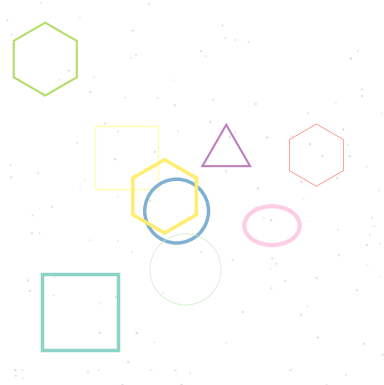[{"shape": "square", "thickness": 2.5, "radius": 0.49, "center": [0.207, 0.191]}, {"shape": "square", "thickness": 1, "radius": 0.41, "center": [0.329, 0.591]}, {"shape": "hexagon", "thickness": 0.5, "radius": 0.4, "center": [0.822, 0.597]}, {"shape": "circle", "thickness": 2.5, "radius": 0.41, "center": [0.459, 0.452]}, {"shape": "hexagon", "thickness": 1.5, "radius": 0.47, "center": [0.118, 0.847]}, {"shape": "oval", "thickness": 3, "radius": 0.36, "center": [0.707, 0.414]}, {"shape": "triangle", "thickness": 1.5, "radius": 0.36, "center": [0.588, 0.604]}, {"shape": "circle", "thickness": 0.5, "radius": 0.46, "center": [0.482, 0.3]}, {"shape": "hexagon", "thickness": 2.5, "radius": 0.48, "center": [0.428, 0.49]}]